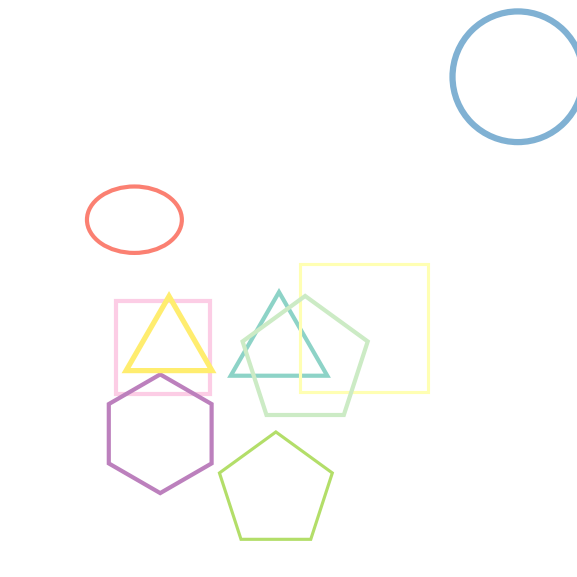[{"shape": "triangle", "thickness": 2, "radius": 0.48, "center": [0.483, 0.397]}, {"shape": "square", "thickness": 1.5, "radius": 0.55, "center": [0.63, 0.431]}, {"shape": "oval", "thickness": 2, "radius": 0.41, "center": [0.233, 0.619]}, {"shape": "circle", "thickness": 3, "radius": 0.57, "center": [0.897, 0.866]}, {"shape": "pentagon", "thickness": 1.5, "radius": 0.51, "center": [0.478, 0.148]}, {"shape": "square", "thickness": 2, "radius": 0.41, "center": [0.282, 0.397]}, {"shape": "hexagon", "thickness": 2, "radius": 0.51, "center": [0.277, 0.248]}, {"shape": "pentagon", "thickness": 2, "radius": 0.57, "center": [0.528, 0.373]}, {"shape": "triangle", "thickness": 2.5, "radius": 0.43, "center": [0.293, 0.4]}]